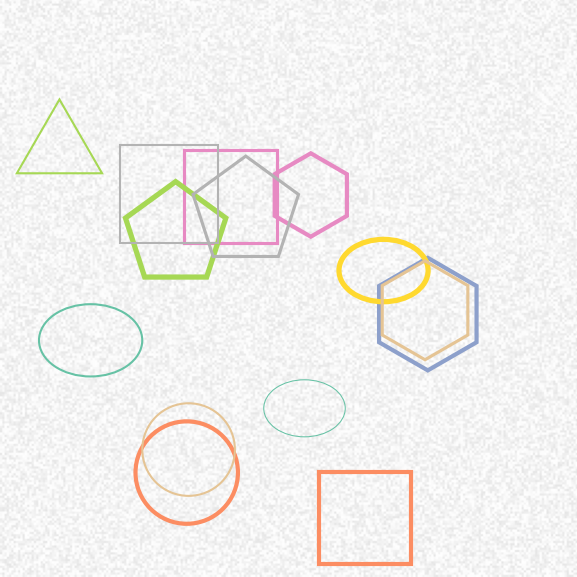[{"shape": "oval", "thickness": 0.5, "radius": 0.35, "center": [0.527, 0.292]}, {"shape": "oval", "thickness": 1, "radius": 0.45, "center": [0.157, 0.41]}, {"shape": "circle", "thickness": 2, "radius": 0.44, "center": [0.323, 0.181]}, {"shape": "square", "thickness": 2, "radius": 0.4, "center": [0.632, 0.102]}, {"shape": "hexagon", "thickness": 2, "radius": 0.49, "center": [0.741, 0.455]}, {"shape": "square", "thickness": 1.5, "radius": 0.4, "center": [0.4, 0.659]}, {"shape": "hexagon", "thickness": 2, "radius": 0.36, "center": [0.538, 0.661]}, {"shape": "triangle", "thickness": 1, "radius": 0.43, "center": [0.103, 0.742]}, {"shape": "pentagon", "thickness": 2.5, "radius": 0.46, "center": [0.304, 0.593]}, {"shape": "oval", "thickness": 2.5, "radius": 0.39, "center": [0.664, 0.531]}, {"shape": "hexagon", "thickness": 1.5, "radius": 0.43, "center": [0.736, 0.462]}, {"shape": "circle", "thickness": 1, "radius": 0.4, "center": [0.327, 0.221]}, {"shape": "pentagon", "thickness": 1.5, "radius": 0.48, "center": [0.426, 0.633]}, {"shape": "square", "thickness": 1, "radius": 0.42, "center": [0.293, 0.664]}]